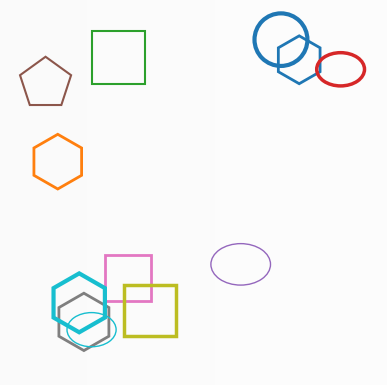[{"shape": "hexagon", "thickness": 2, "radius": 0.31, "center": [0.772, 0.845]}, {"shape": "circle", "thickness": 3, "radius": 0.34, "center": [0.725, 0.897]}, {"shape": "hexagon", "thickness": 2, "radius": 0.36, "center": [0.149, 0.58]}, {"shape": "square", "thickness": 1.5, "radius": 0.34, "center": [0.306, 0.852]}, {"shape": "oval", "thickness": 2.5, "radius": 0.31, "center": [0.879, 0.82]}, {"shape": "oval", "thickness": 1, "radius": 0.38, "center": [0.621, 0.313]}, {"shape": "pentagon", "thickness": 1.5, "radius": 0.35, "center": [0.118, 0.783]}, {"shape": "square", "thickness": 2, "radius": 0.3, "center": [0.329, 0.278]}, {"shape": "hexagon", "thickness": 2, "radius": 0.37, "center": [0.217, 0.164]}, {"shape": "square", "thickness": 2.5, "radius": 0.33, "center": [0.387, 0.193]}, {"shape": "hexagon", "thickness": 3, "radius": 0.38, "center": [0.204, 0.213]}, {"shape": "oval", "thickness": 1, "radius": 0.32, "center": [0.236, 0.144]}]